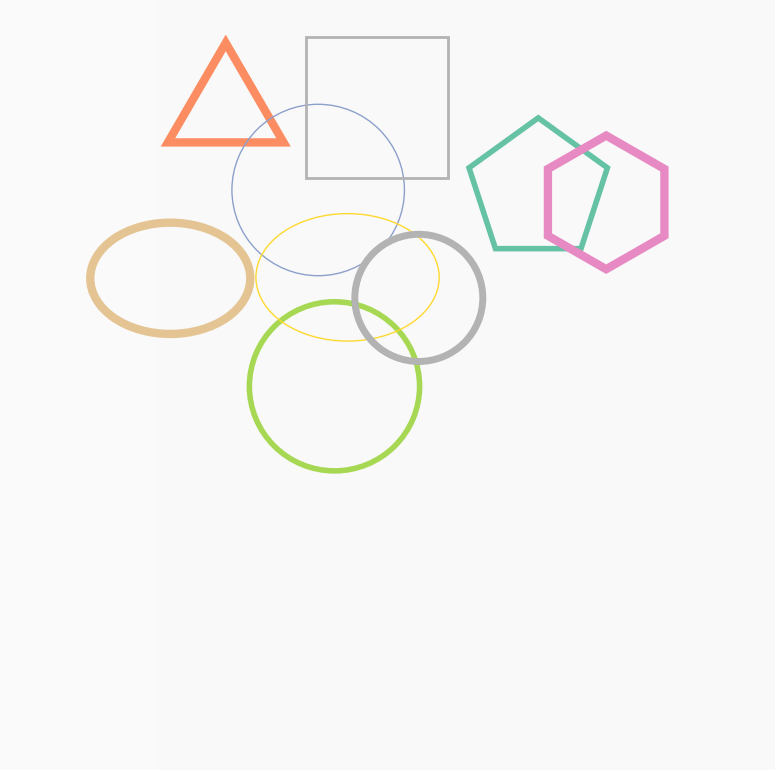[{"shape": "pentagon", "thickness": 2, "radius": 0.47, "center": [0.694, 0.753]}, {"shape": "triangle", "thickness": 3, "radius": 0.43, "center": [0.291, 0.858]}, {"shape": "circle", "thickness": 0.5, "radius": 0.56, "center": [0.411, 0.753]}, {"shape": "hexagon", "thickness": 3, "radius": 0.43, "center": [0.782, 0.737]}, {"shape": "circle", "thickness": 2, "radius": 0.55, "center": [0.432, 0.498]}, {"shape": "oval", "thickness": 0.5, "radius": 0.59, "center": [0.448, 0.64]}, {"shape": "oval", "thickness": 3, "radius": 0.52, "center": [0.22, 0.639]}, {"shape": "square", "thickness": 1, "radius": 0.46, "center": [0.486, 0.86]}, {"shape": "circle", "thickness": 2.5, "radius": 0.41, "center": [0.54, 0.613]}]